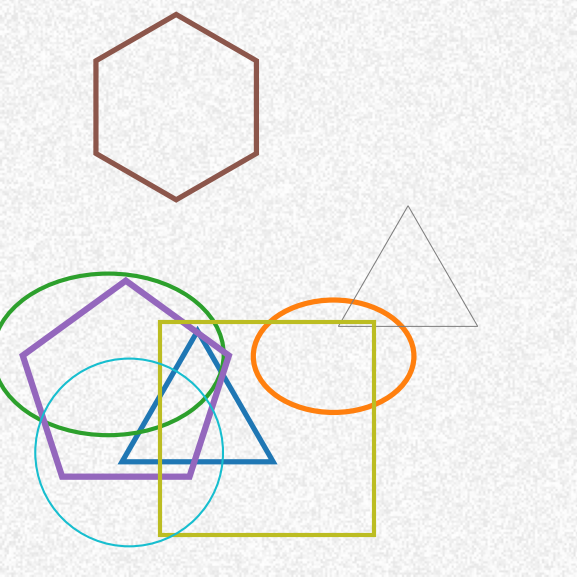[{"shape": "triangle", "thickness": 2.5, "radius": 0.76, "center": [0.342, 0.275]}, {"shape": "oval", "thickness": 2.5, "radius": 0.7, "center": [0.578, 0.382]}, {"shape": "oval", "thickness": 2, "radius": 1.0, "center": [0.187, 0.385]}, {"shape": "pentagon", "thickness": 3, "radius": 0.94, "center": [0.218, 0.326]}, {"shape": "hexagon", "thickness": 2.5, "radius": 0.8, "center": [0.305, 0.814]}, {"shape": "triangle", "thickness": 0.5, "radius": 0.7, "center": [0.707, 0.504]}, {"shape": "square", "thickness": 2, "radius": 0.92, "center": [0.462, 0.257]}, {"shape": "circle", "thickness": 1, "radius": 0.81, "center": [0.224, 0.216]}]